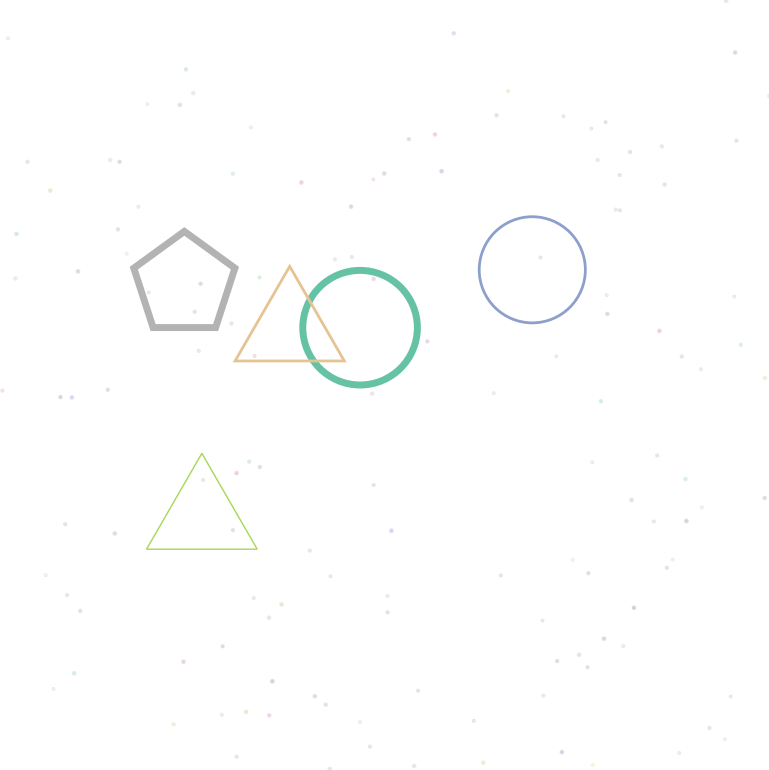[{"shape": "circle", "thickness": 2.5, "radius": 0.37, "center": [0.468, 0.574]}, {"shape": "circle", "thickness": 1, "radius": 0.34, "center": [0.691, 0.65]}, {"shape": "triangle", "thickness": 0.5, "radius": 0.42, "center": [0.262, 0.328]}, {"shape": "triangle", "thickness": 1, "radius": 0.41, "center": [0.376, 0.572]}, {"shape": "pentagon", "thickness": 2.5, "radius": 0.35, "center": [0.239, 0.63]}]